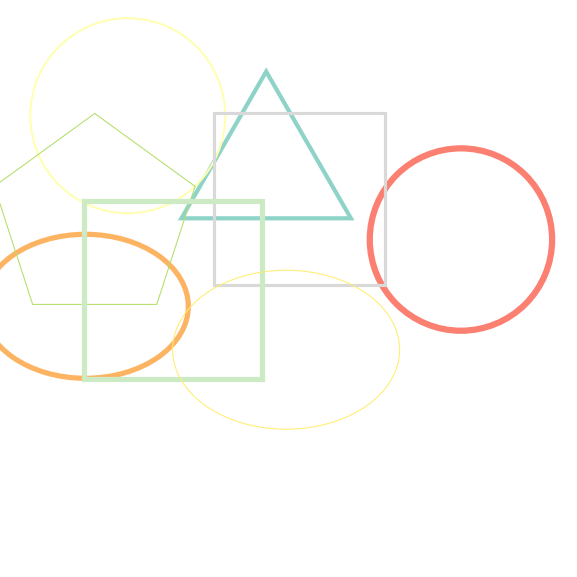[{"shape": "triangle", "thickness": 2, "radius": 0.85, "center": [0.461, 0.706]}, {"shape": "circle", "thickness": 1, "radius": 0.84, "center": [0.221, 0.799]}, {"shape": "circle", "thickness": 3, "radius": 0.79, "center": [0.798, 0.584]}, {"shape": "oval", "thickness": 2.5, "radius": 0.89, "center": [0.148, 0.469]}, {"shape": "pentagon", "thickness": 0.5, "radius": 0.91, "center": [0.164, 0.62]}, {"shape": "square", "thickness": 1.5, "radius": 0.74, "center": [0.519, 0.655]}, {"shape": "square", "thickness": 2.5, "radius": 0.77, "center": [0.3, 0.497]}, {"shape": "oval", "thickness": 0.5, "radius": 0.98, "center": [0.495, 0.394]}]